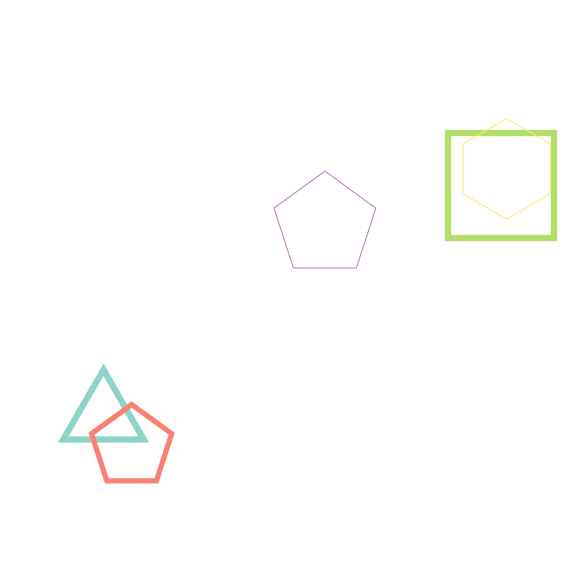[{"shape": "triangle", "thickness": 3, "radius": 0.4, "center": [0.179, 0.278]}, {"shape": "pentagon", "thickness": 2.5, "radius": 0.37, "center": [0.228, 0.226]}, {"shape": "square", "thickness": 3, "radius": 0.46, "center": [0.867, 0.678]}, {"shape": "pentagon", "thickness": 0.5, "radius": 0.46, "center": [0.563, 0.61]}, {"shape": "hexagon", "thickness": 0.5, "radius": 0.43, "center": [0.877, 0.707]}]